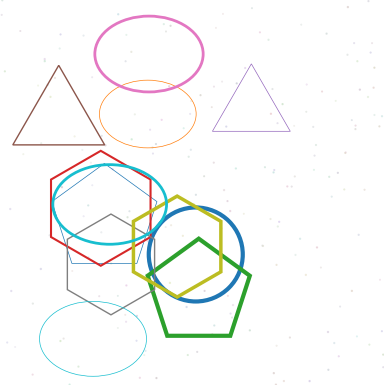[{"shape": "pentagon", "thickness": 0.5, "radius": 0.72, "center": [0.271, 0.432]}, {"shape": "circle", "thickness": 3, "radius": 0.61, "center": [0.508, 0.339]}, {"shape": "oval", "thickness": 0.5, "radius": 0.63, "center": [0.384, 0.704]}, {"shape": "pentagon", "thickness": 3, "radius": 0.7, "center": [0.516, 0.241]}, {"shape": "hexagon", "thickness": 1.5, "radius": 0.75, "center": [0.262, 0.459]}, {"shape": "triangle", "thickness": 0.5, "radius": 0.58, "center": [0.653, 0.717]}, {"shape": "triangle", "thickness": 1, "radius": 0.69, "center": [0.153, 0.693]}, {"shape": "oval", "thickness": 2, "radius": 0.7, "center": [0.387, 0.86]}, {"shape": "hexagon", "thickness": 1, "radius": 0.65, "center": [0.288, 0.313]}, {"shape": "hexagon", "thickness": 2.5, "radius": 0.66, "center": [0.46, 0.36]}, {"shape": "oval", "thickness": 2, "radius": 0.74, "center": [0.285, 0.469]}, {"shape": "oval", "thickness": 0.5, "radius": 0.69, "center": [0.242, 0.12]}]